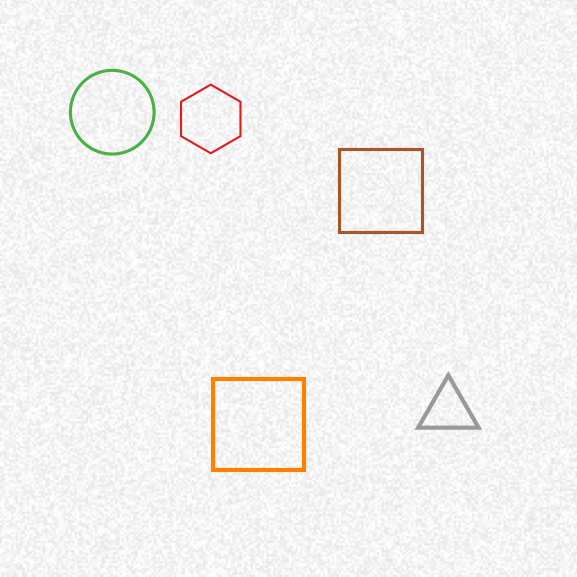[{"shape": "hexagon", "thickness": 1, "radius": 0.3, "center": [0.365, 0.793]}, {"shape": "circle", "thickness": 1.5, "radius": 0.36, "center": [0.194, 0.805]}, {"shape": "square", "thickness": 2, "radius": 0.4, "center": [0.448, 0.264]}, {"shape": "square", "thickness": 1.5, "radius": 0.36, "center": [0.658, 0.67]}, {"shape": "triangle", "thickness": 2, "radius": 0.3, "center": [0.776, 0.289]}]